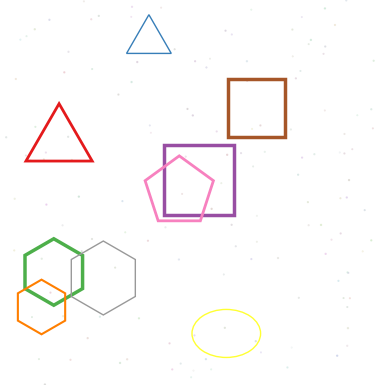[{"shape": "triangle", "thickness": 2, "radius": 0.5, "center": [0.153, 0.631]}, {"shape": "triangle", "thickness": 1, "radius": 0.34, "center": [0.387, 0.895]}, {"shape": "hexagon", "thickness": 2.5, "radius": 0.43, "center": [0.14, 0.294]}, {"shape": "square", "thickness": 2.5, "radius": 0.45, "center": [0.517, 0.534]}, {"shape": "hexagon", "thickness": 1.5, "radius": 0.35, "center": [0.108, 0.203]}, {"shape": "oval", "thickness": 1, "radius": 0.45, "center": [0.588, 0.134]}, {"shape": "square", "thickness": 2.5, "radius": 0.37, "center": [0.666, 0.72]}, {"shape": "pentagon", "thickness": 2, "radius": 0.47, "center": [0.466, 0.502]}, {"shape": "hexagon", "thickness": 1, "radius": 0.48, "center": [0.268, 0.278]}]